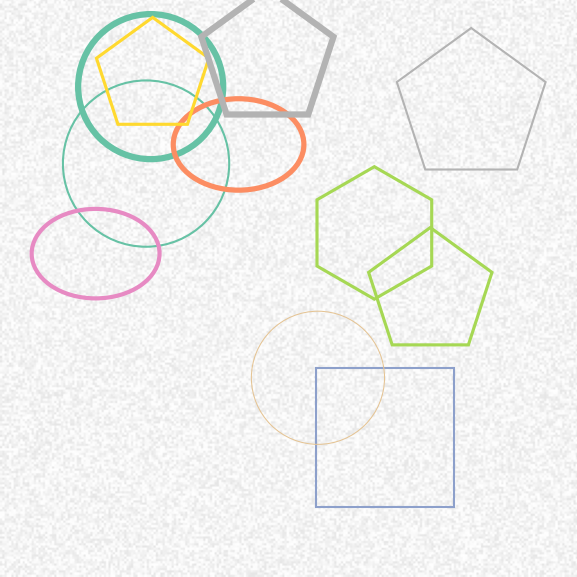[{"shape": "circle", "thickness": 3, "radius": 0.63, "center": [0.261, 0.849]}, {"shape": "circle", "thickness": 1, "radius": 0.72, "center": [0.253, 0.716]}, {"shape": "oval", "thickness": 2.5, "radius": 0.57, "center": [0.413, 0.749]}, {"shape": "square", "thickness": 1, "radius": 0.6, "center": [0.667, 0.242]}, {"shape": "oval", "thickness": 2, "radius": 0.55, "center": [0.166, 0.56]}, {"shape": "pentagon", "thickness": 1.5, "radius": 0.56, "center": [0.745, 0.493]}, {"shape": "hexagon", "thickness": 1.5, "radius": 0.57, "center": [0.648, 0.596]}, {"shape": "pentagon", "thickness": 1.5, "radius": 0.51, "center": [0.264, 0.867]}, {"shape": "circle", "thickness": 0.5, "radius": 0.58, "center": [0.551, 0.345]}, {"shape": "pentagon", "thickness": 1, "radius": 0.68, "center": [0.816, 0.815]}, {"shape": "pentagon", "thickness": 3, "radius": 0.6, "center": [0.463, 0.898]}]